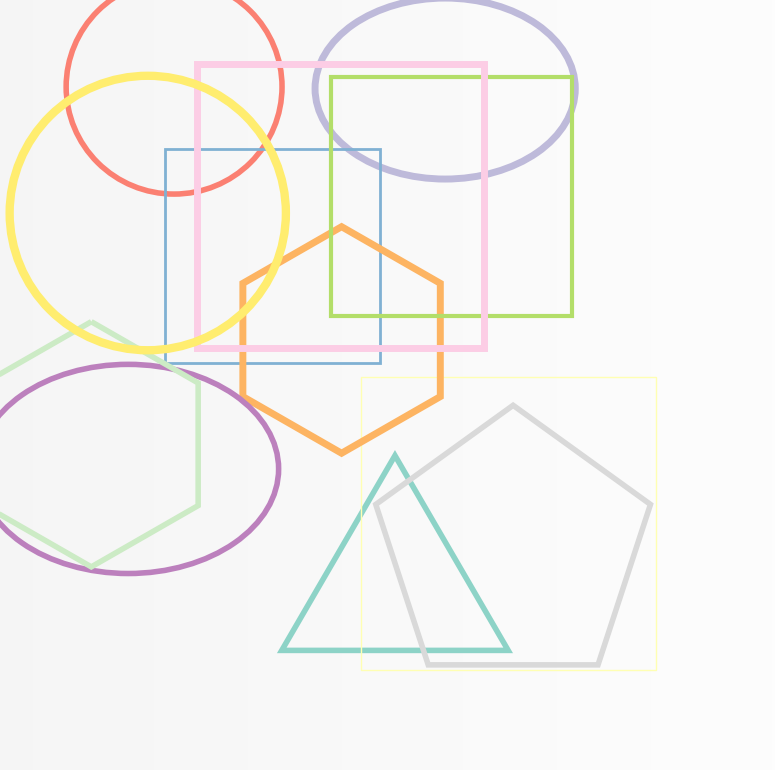[{"shape": "triangle", "thickness": 2, "radius": 0.84, "center": [0.51, 0.24]}, {"shape": "square", "thickness": 0.5, "radius": 0.95, "center": [0.656, 0.32]}, {"shape": "oval", "thickness": 2.5, "radius": 0.84, "center": [0.574, 0.885]}, {"shape": "circle", "thickness": 2, "radius": 0.7, "center": [0.225, 0.887]}, {"shape": "square", "thickness": 1, "radius": 0.69, "center": [0.352, 0.667]}, {"shape": "hexagon", "thickness": 2.5, "radius": 0.74, "center": [0.441, 0.558]}, {"shape": "square", "thickness": 1.5, "radius": 0.78, "center": [0.583, 0.745]}, {"shape": "square", "thickness": 2.5, "radius": 0.92, "center": [0.439, 0.733]}, {"shape": "pentagon", "thickness": 2, "radius": 0.93, "center": [0.662, 0.287]}, {"shape": "oval", "thickness": 2, "radius": 0.97, "center": [0.165, 0.391]}, {"shape": "hexagon", "thickness": 2, "radius": 0.8, "center": [0.118, 0.423]}, {"shape": "circle", "thickness": 3, "radius": 0.89, "center": [0.191, 0.723]}]